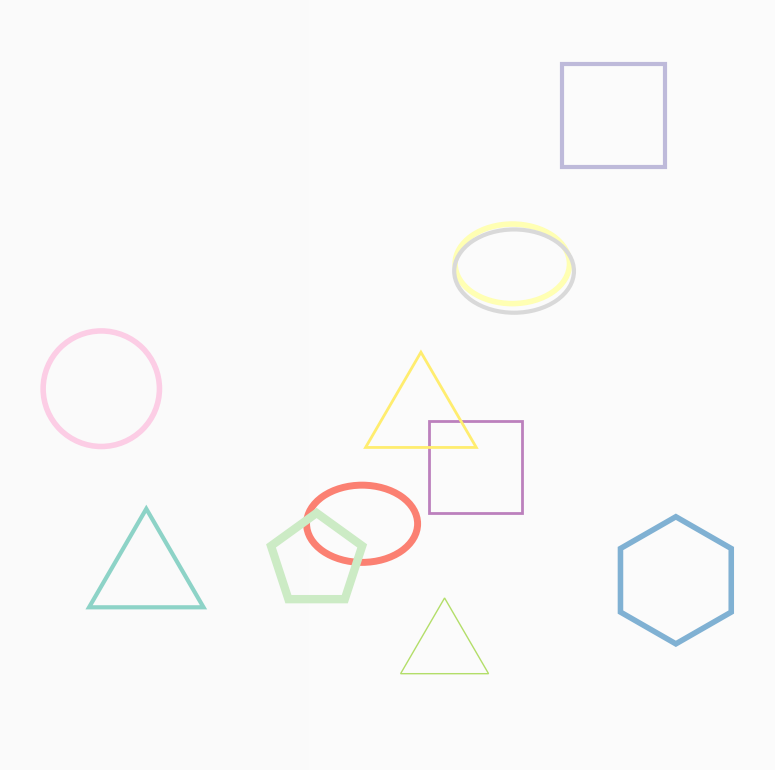[{"shape": "triangle", "thickness": 1.5, "radius": 0.43, "center": [0.189, 0.254]}, {"shape": "oval", "thickness": 2, "radius": 0.37, "center": [0.661, 0.657]}, {"shape": "square", "thickness": 1.5, "radius": 0.33, "center": [0.792, 0.851]}, {"shape": "oval", "thickness": 2.5, "radius": 0.36, "center": [0.467, 0.32]}, {"shape": "hexagon", "thickness": 2, "radius": 0.41, "center": [0.872, 0.246]}, {"shape": "triangle", "thickness": 0.5, "radius": 0.33, "center": [0.574, 0.158]}, {"shape": "circle", "thickness": 2, "radius": 0.38, "center": [0.131, 0.495]}, {"shape": "oval", "thickness": 1.5, "radius": 0.39, "center": [0.663, 0.648]}, {"shape": "square", "thickness": 1, "radius": 0.3, "center": [0.613, 0.393]}, {"shape": "pentagon", "thickness": 3, "radius": 0.31, "center": [0.409, 0.272]}, {"shape": "triangle", "thickness": 1, "radius": 0.41, "center": [0.543, 0.46]}]